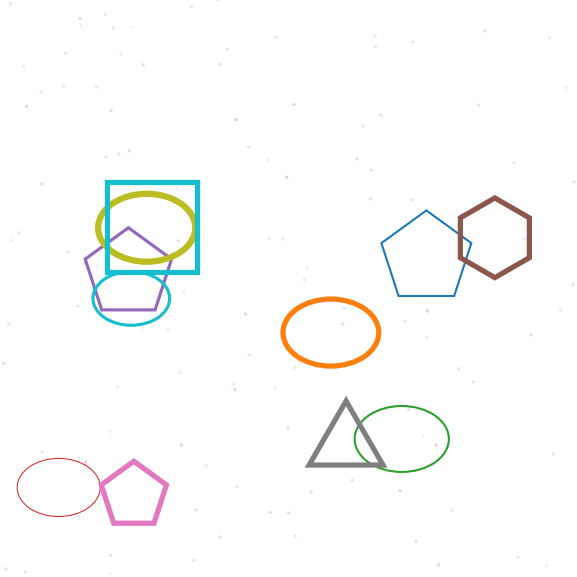[{"shape": "pentagon", "thickness": 1, "radius": 0.41, "center": [0.738, 0.553]}, {"shape": "oval", "thickness": 2.5, "radius": 0.41, "center": [0.573, 0.423]}, {"shape": "oval", "thickness": 1, "radius": 0.41, "center": [0.696, 0.239]}, {"shape": "oval", "thickness": 0.5, "radius": 0.36, "center": [0.102, 0.155]}, {"shape": "pentagon", "thickness": 1.5, "radius": 0.39, "center": [0.222, 0.526]}, {"shape": "hexagon", "thickness": 2.5, "radius": 0.34, "center": [0.857, 0.587]}, {"shape": "pentagon", "thickness": 2.5, "radius": 0.3, "center": [0.232, 0.141]}, {"shape": "triangle", "thickness": 2.5, "radius": 0.37, "center": [0.599, 0.231]}, {"shape": "oval", "thickness": 3, "radius": 0.42, "center": [0.254, 0.605]}, {"shape": "oval", "thickness": 1.5, "radius": 0.33, "center": [0.227, 0.482]}, {"shape": "square", "thickness": 2.5, "radius": 0.39, "center": [0.263, 0.606]}]